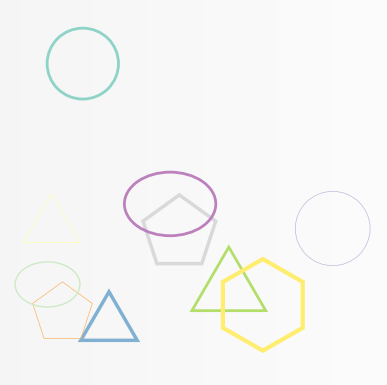[{"shape": "circle", "thickness": 2, "radius": 0.46, "center": [0.214, 0.835]}, {"shape": "triangle", "thickness": 0.5, "radius": 0.42, "center": [0.133, 0.413]}, {"shape": "circle", "thickness": 0.5, "radius": 0.48, "center": [0.859, 0.406]}, {"shape": "triangle", "thickness": 2.5, "radius": 0.42, "center": [0.281, 0.158]}, {"shape": "pentagon", "thickness": 0.5, "radius": 0.41, "center": [0.161, 0.187]}, {"shape": "triangle", "thickness": 2, "radius": 0.55, "center": [0.59, 0.248]}, {"shape": "pentagon", "thickness": 2.5, "radius": 0.49, "center": [0.463, 0.395]}, {"shape": "oval", "thickness": 2, "radius": 0.59, "center": [0.439, 0.47]}, {"shape": "oval", "thickness": 1, "radius": 0.42, "center": [0.123, 0.261]}, {"shape": "hexagon", "thickness": 3, "radius": 0.6, "center": [0.678, 0.208]}]